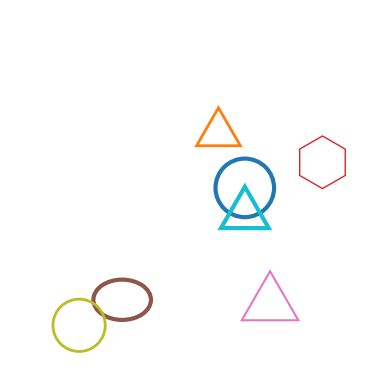[{"shape": "circle", "thickness": 3, "radius": 0.38, "center": [0.636, 0.512]}, {"shape": "triangle", "thickness": 2, "radius": 0.33, "center": [0.567, 0.654]}, {"shape": "hexagon", "thickness": 1, "radius": 0.34, "center": [0.838, 0.578]}, {"shape": "oval", "thickness": 3, "radius": 0.37, "center": [0.317, 0.221]}, {"shape": "triangle", "thickness": 1.5, "radius": 0.42, "center": [0.701, 0.211]}, {"shape": "circle", "thickness": 2, "radius": 0.34, "center": [0.205, 0.155]}, {"shape": "triangle", "thickness": 3, "radius": 0.36, "center": [0.636, 0.443]}]